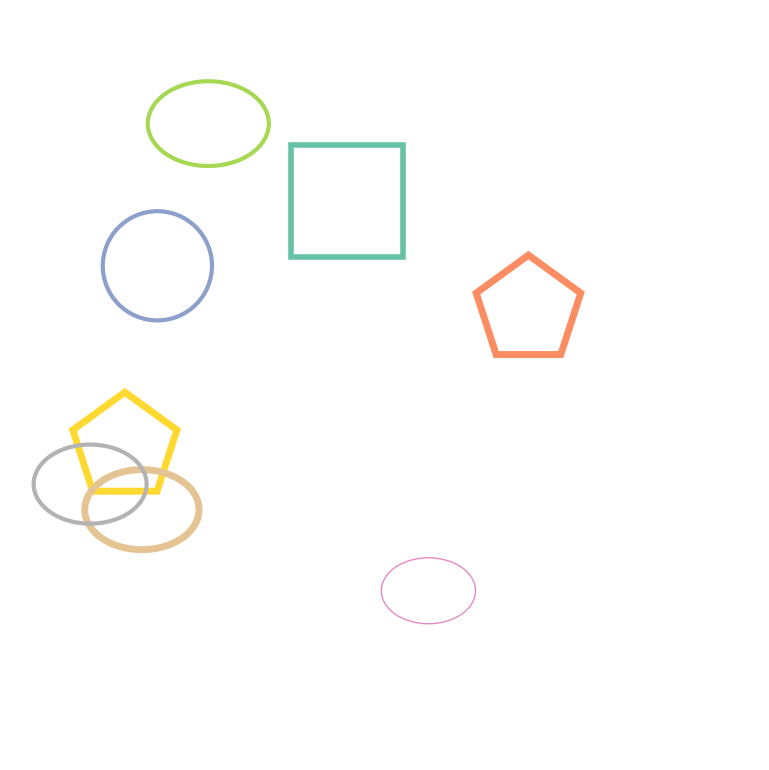[{"shape": "square", "thickness": 2, "radius": 0.36, "center": [0.45, 0.739]}, {"shape": "pentagon", "thickness": 2.5, "radius": 0.36, "center": [0.686, 0.597]}, {"shape": "circle", "thickness": 1.5, "radius": 0.35, "center": [0.204, 0.655]}, {"shape": "oval", "thickness": 0.5, "radius": 0.31, "center": [0.556, 0.233]}, {"shape": "oval", "thickness": 1.5, "radius": 0.39, "center": [0.271, 0.839]}, {"shape": "pentagon", "thickness": 2.5, "radius": 0.36, "center": [0.162, 0.42]}, {"shape": "oval", "thickness": 2.5, "radius": 0.37, "center": [0.184, 0.338]}, {"shape": "oval", "thickness": 1.5, "radius": 0.37, "center": [0.117, 0.371]}]